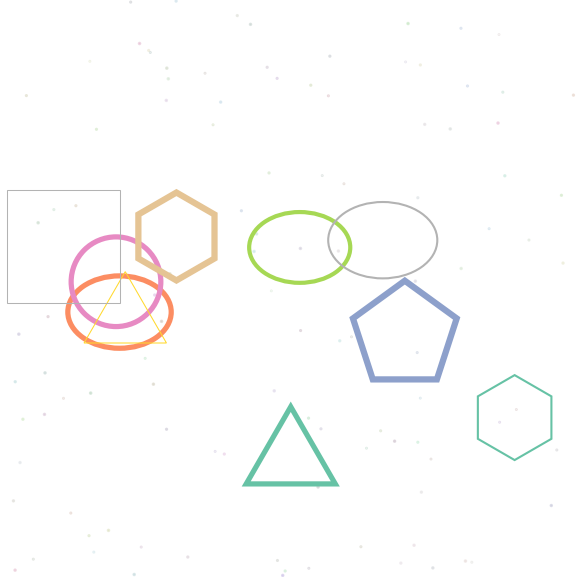[{"shape": "hexagon", "thickness": 1, "radius": 0.37, "center": [0.891, 0.276]}, {"shape": "triangle", "thickness": 2.5, "radius": 0.45, "center": [0.503, 0.206]}, {"shape": "oval", "thickness": 2.5, "radius": 0.45, "center": [0.207, 0.459]}, {"shape": "pentagon", "thickness": 3, "radius": 0.47, "center": [0.701, 0.419]}, {"shape": "circle", "thickness": 2.5, "radius": 0.39, "center": [0.201, 0.511]}, {"shape": "oval", "thickness": 2, "radius": 0.44, "center": [0.519, 0.571]}, {"shape": "triangle", "thickness": 0.5, "radius": 0.41, "center": [0.217, 0.446]}, {"shape": "hexagon", "thickness": 3, "radius": 0.38, "center": [0.306, 0.59]}, {"shape": "oval", "thickness": 1, "radius": 0.47, "center": [0.663, 0.583]}, {"shape": "square", "thickness": 0.5, "radius": 0.49, "center": [0.11, 0.573]}]